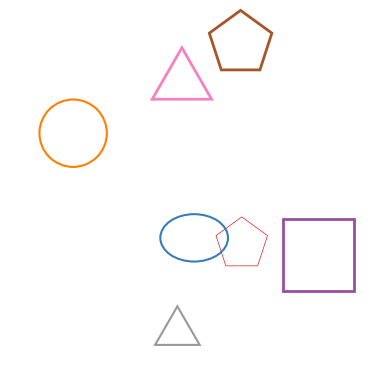[{"shape": "pentagon", "thickness": 0.5, "radius": 0.35, "center": [0.628, 0.366]}, {"shape": "oval", "thickness": 1.5, "radius": 0.44, "center": [0.504, 0.382]}, {"shape": "square", "thickness": 2, "radius": 0.47, "center": [0.827, 0.337]}, {"shape": "circle", "thickness": 1.5, "radius": 0.44, "center": [0.19, 0.654]}, {"shape": "pentagon", "thickness": 2, "radius": 0.43, "center": [0.625, 0.888]}, {"shape": "triangle", "thickness": 2, "radius": 0.45, "center": [0.472, 0.787]}, {"shape": "triangle", "thickness": 1.5, "radius": 0.33, "center": [0.461, 0.138]}]